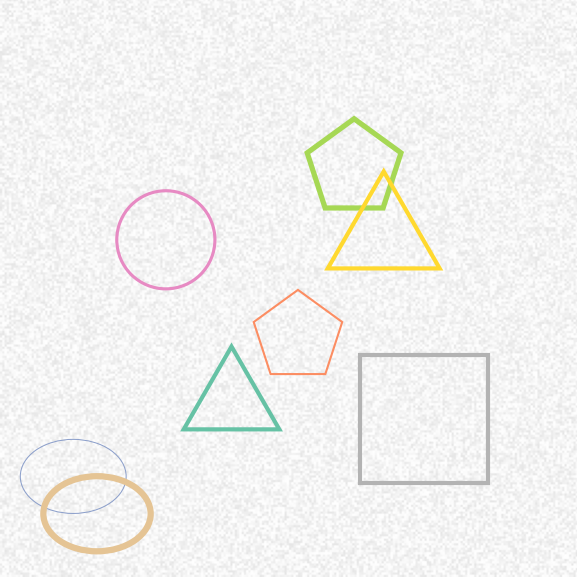[{"shape": "triangle", "thickness": 2, "radius": 0.48, "center": [0.401, 0.303]}, {"shape": "pentagon", "thickness": 1, "radius": 0.4, "center": [0.516, 0.417]}, {"shape": "oval", "thickness": 0.5, "radius": 0.46, "center": [0.127, 0.174]}, {"shape": "circle", "thickness": 1.5, "radius": 0.42, "center": [0.287, 0.584]}, {"shape": "pentagon", "thickness": 2.5, "radius": 0.43, "center": [0.613, 0.708]}, {"shape": "triangle", "thickness": 2, "radius": 0.56, "center": [0.664, 0.59]}, {"shape": "oval", "thickness": 3, "radius": 0.46, "center": [0.168, 0.11]}, {"shape": "square", "thickness": 2, "radius": 0.55, "center": [0.734, 0.274]}]